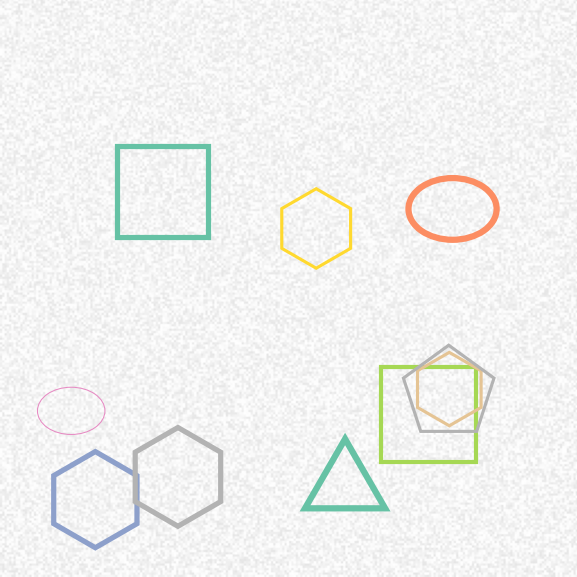[{"shape": "triangle", "thickness": 3, "radius": 0.4, "center": [0.598, 0.159]}, {"shape": "square", "thickness": 2.5, "radius": 0.39, "center": [0.281, 0.668]}, {"shape": "oval", "thickness": 3, "radius": 0.38, "center": [0.784, 0.637]}, {"shape": "hexagon", "thickness": 2.5, "radius": 0.42, "center": [0.165, 0.134]}, {"shape": "oval", "thickness": 0.5, "radius": 0.29, "center": [0.123, 0.288]}, {"shape": "square", "thickness": 2, "radius": 0.41, "center": [0.742, 0.282]}, {"shape": "hexagon", "thickness": 1.5, "radius": 0.34, "center": [0.548, 0.604]}, {"shape": "hexagon", "thickness": 1.5, "radius": 0.32, "center": [0.778, 0.325]}, {"shape": "hexagon", "thickness": 2.5, "radius": 0.43, "center": [0.308, 0.173]}, {"shape": "pentagon", "thickness": 1.5, "radius": 0.41, "center": [0.777, 0.319]}]